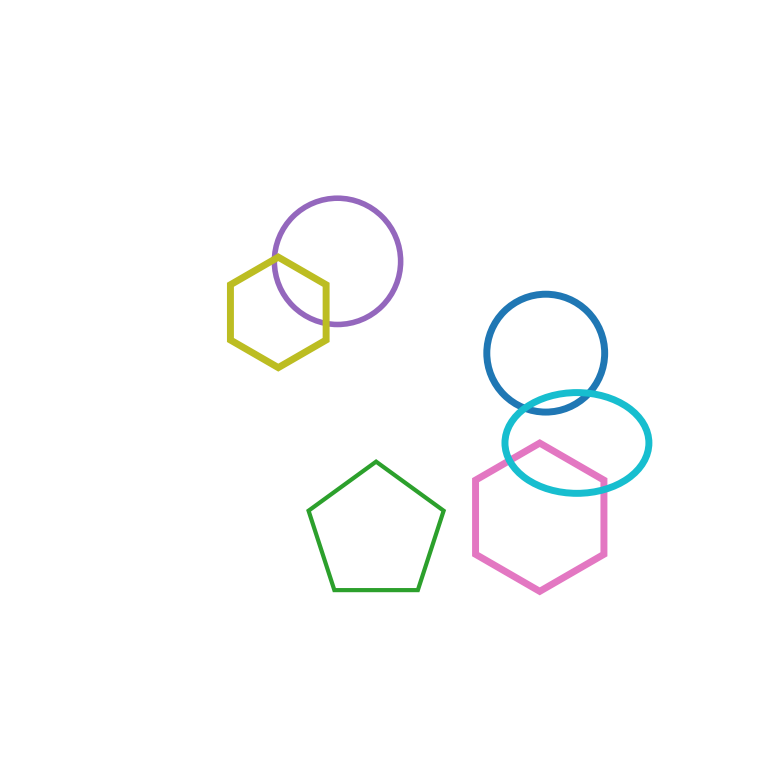[{"shape": "circle", "thickness": 2.5, "radius": 0.38, "center": [0.709, 0.541]}, {"shape": "pentagon", "thickness": 1.5, "radius": 0.46, "center": [0.488, 0.308]}, {"shape": "circle", "thickness": 2, "radius": 0.41, "center": [0.438, 0.661]}, {"shape": "hexagon", "thickness": 2.5, "radius": 0.48, "center": [0.701, 0.328]}, {"shape": "hexagon", "thickness": 2.5, "radius": 0.36, "center": [0.361, 0.594]}, {"shape": "oval", "thickness": 2.5, "radius": 0.47, "center": [0.749, 0.425]}]